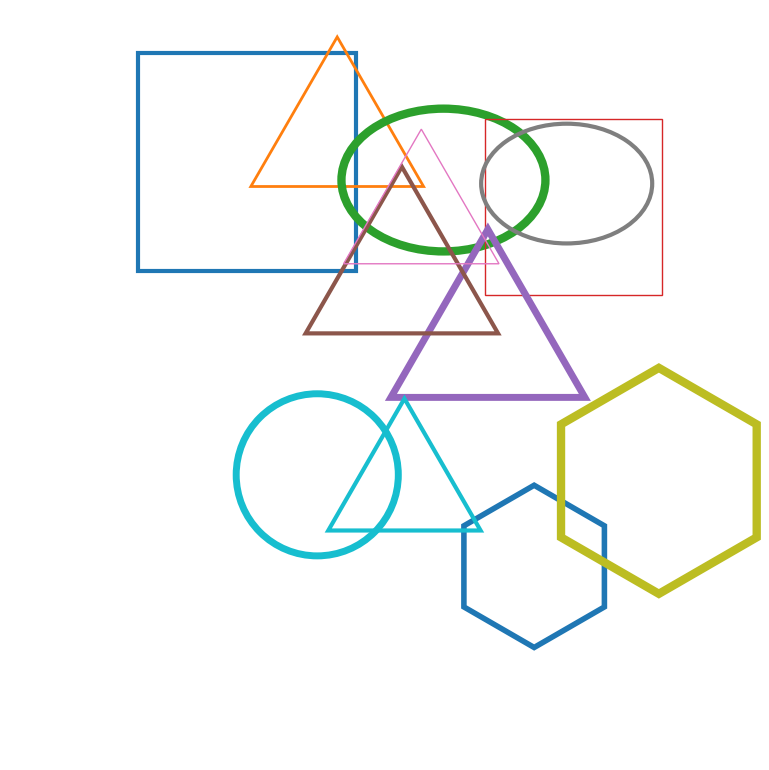[{"shape": "hexagon", "thickness": 2, "radius": 0.53, "center": [0.694, 0.264]}, {"shape": "square", "thickness": 1.5, "radius": 0.71, "center": [0.321, 0.79]}, {"shape": "triangle", "thickness": 1, "radius": 0.65, "center": [0.438, 0.823]}, {"shape": "oval", "thickness": 3, "radius": 0.66, "center": [0.576, 0.766]}, {"shape": "square", "thickness": 0.5, "radius": 0.57, "center": [0.745, 0.731]}, {"shape": "triangle", "thickness": 2.5, "radius": 0.73, "center": [0.634, 0.557]}, {"shape": "triangle", "thickness": 1.5, "radius": 0.72, "center": [0.522, 0.639]}, {"shape": "triangle", "thickness": 0.5, "radius": 0.58, "center": [0.547, 0.716]}, {"shape": "oval", "thickness": 1.5, "radius": 0.56, "center": [0.736, 0.762]}, {"shape": "hexagon", "thickness": 3, "radius": 0.73, "center": [0.856, 0.376]}, {"shape": "circle", "thickness": 2.5, "radius": 0.53, "center": [0.412, 0.383]}, {"shape": "triangle", "thickness": 1.5, "radius": 0.57, "center": [0.525, 0.368]}]